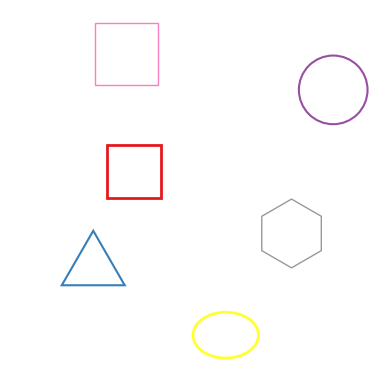[{"shape": "square", "thickness": 2, "radius": 0.35, "center": [0.348, 0.555]}, {"shape": "triangle", "thickness": 1.5, "radius": 0.47, "center": [0.242, 0.306]}, {"shape": "circle", "thickness": 1.5, "radius": 0.45, "center": [0.865, 0.767]}, {"shape": "oval", "thickness": 2, "radius": 0.42, "center": [0.586, 0.129]}, {"shape": "square", "thickness": 1, "radius": 0.4, "center": [0.328, 0.859]}, {"shape": "hexagon", "thickness": 1, "radius": 0.45, "center": [0.757, 0.394]}]